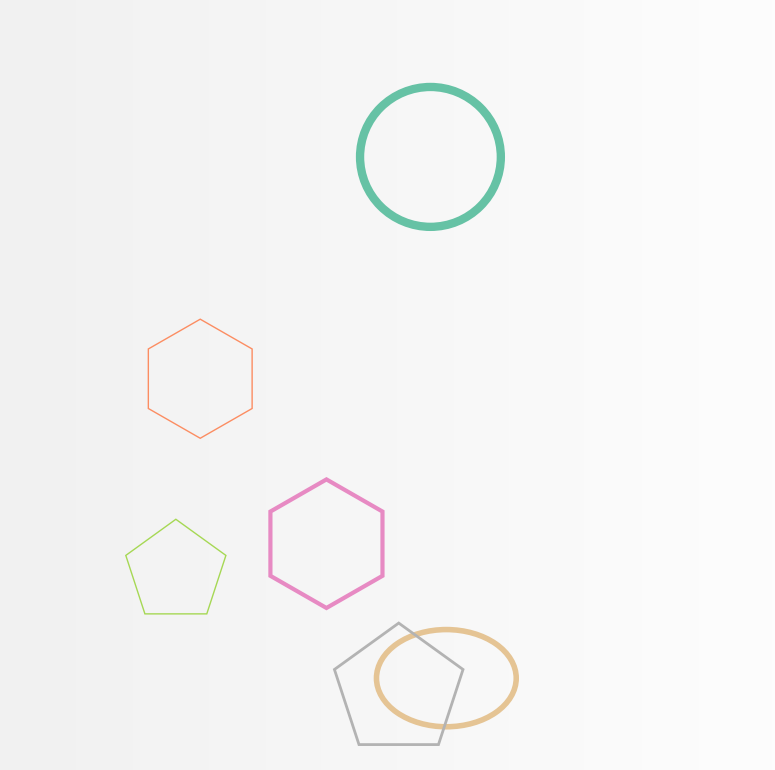[{"shape": "circle", "thickness": 3, "radius": 0.45, "center": [0.555, 0.796]}, {"shape": "hexagon", "thickness": 0.5, "radius": 0.39, "center": [0.258, 0.508]}, {"shape": "hexagon", "thickness": 1.5, "radius": 0.42, "center": [0.421, 0.294]}, {"shape": "pentagon", "thickness": 0.5, "radius": 0.34, "center": [0.227, 0.258]}, {"shape": "oval", "thickness": 2, "radius": 0.45, "center": [0.576, 0.119]}, {"shape": "pentagon", "thickness": 1, "radius": 0.44, "center": [0.514, 0.104]}]